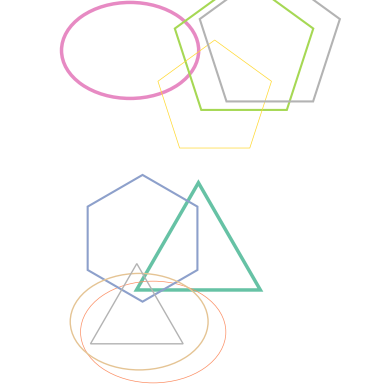[{"shape": "triangle", "thickness": 2.5, "radius": 0.93, "center": [0.515, 0.34]}, {"shape": "oval", "thickness": 0.5, "radius": 0.94, "center": [0.398, 0.138]}, {"shape": "hexagon", "thickness": 1.5, "radius": 0.82, "center": [0.37, 0.381]}, {"shape": "oval", "thickness": 2.5, "radius": 0.89, "center": [0.338, 0.869]}, {"shape": "pentagon", "thickness": 1.5, "radius": 0.95, "center": [0.634, 0.867]}, {"shape": "pentagon", "thickness": 0.5, "radius": 0.78, "center": [0.558, 0.741]}, {"shape": "oval", "thickness": 1, "radius": 0.9, "center": [0.361, 0.164]}, {"shape": "triangle", "thickness": 1, "radius": 0.69, "center": [0.355, 0.176]}, {"shape": "pentagon", "thickness": 1.5, "radius": 0.96, "center": [0.701, 0.891]}]